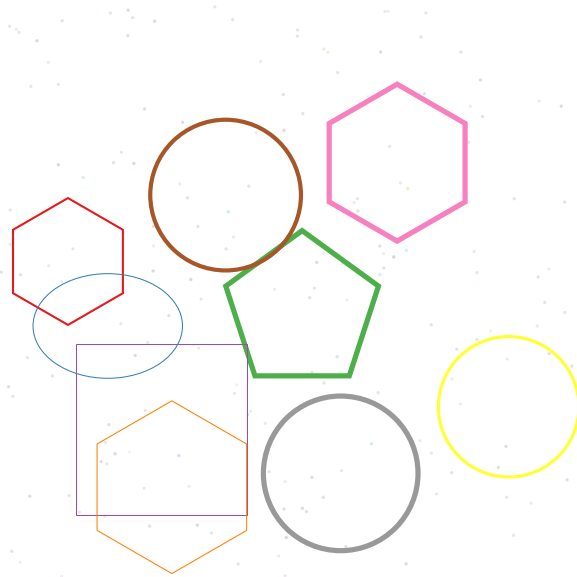[{"shape": "hexagon", "thickness": 1, "radius": 0.55, "center": [0.118, 0.546]}, {"shape": "oval", "thickness": 0.5, "radius": 0.65, "center": [0.187, 0.435]}, {"shape": "pentagon", "thickness": 2.5, "radius": 0.69, "center": [0.523, 0.461]}, {"shape": "square", "thickness": 0.5, "radius": 0.74, "center": [0.279, 0.255]}, {"shape": "hexagon", "thickness": 0.5, "radius": 0.75, "center": [0.298, 0.155]}, {"shape": "circle", "thickness": 1.5, "radius": 0.61, "center": [0.881, 0.295]}, {"shape": "circle", "thickness": 2, "radius": 0.65, "center": [0.391, 0.661]}, {"shape": "hexagon", "thickness": 2.5, "radius": 0.68, "center": [0.688, 0.717]}, {"shape": "circle", "thickness": 2.5, "radius": 0.67, "center": [0.59, 0.179]}]